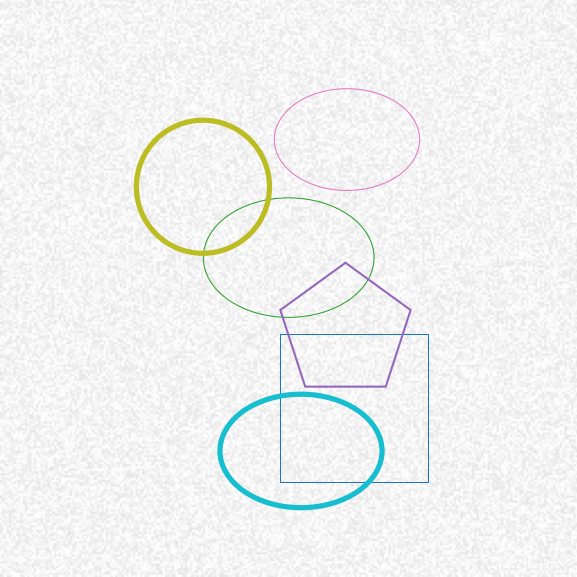[{"shape": "square", "thickness": 0.5, "radius": 0.64, "center": [0.613, 0.293]}, {"shape": "oval", "thickness": 0.5, "radius": 0.74, "center": [0.5, 0.553]}, {"shape": "pentagon", "thickness": 1, "radius": 0.59, "center": [0.598, 0.426]}, {"shape": "oval", "thickness": 0.5, "radius": 0.63, "center": [0.601, 0.757]}, {"shape": "circle", "thickness": 2.5, "radius": 0.58, "center": [0.351, 0.676]}, {"shape": "oval", "thickness": 2.5, "radius": 0.7, "center": [0.521, 0.218]}]